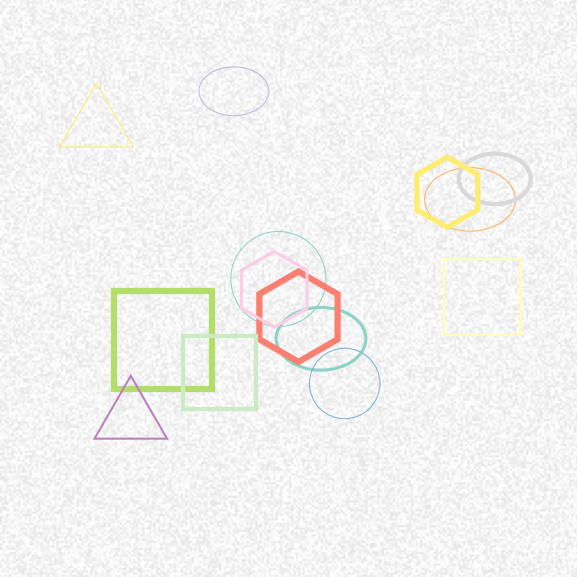[{"shape": "oval", "thickness": 1.5, "radius": 0.39, "center": [0.556, 0.413]}, {"shape": "circle", "thickness": 0.5, "radius": 0.41, "center": [0.482, 0.516]}, {"shape": "square", "thickness": 1, "radius": 0.33, "center": [0.835, 0.485]}, {"shape": "oval", "thickness": 0.5, "radius": 0.3, "center": [0.405, 0.841]}, {"shape": "hexagon", "thickness": 3, "radius": 0.39, "center": [0.517, 0.451]}, {"shape": "circle", "thickness": 0.5, "radius": 0.3, "center": [0.597, 0.335]}, {"shape": "oval", "thickness": 0.5, "radius": 0.39, "center": [0.814, 0.654]}, {"shape": "square", "thickness": 3, "radius": 0.43, "center": [0.282, 0.41]}, {"shape": "hexagon", "thickness": 1.5, "radius": 0.33, "center": [0.475, 0.498]}, {"shape": "oval", "thickness": 2, "radius": 0.31, "center": [0.857, 0.689]}, {"shape": "triangle", "thickness": 1, "radius": 0.36, "center": [0.226, 0.276]}, {"shape": "square", "thickness": 2, "radius": 0.32, "center": [0.381, 0.354]}, {"shape": "triangle", "thickness": 0.5, "radius": 0.37, "center": [0.167, 0.782]}, {"shape": "hexagon", "thickness": 2.5, "radius": 0.3, "center": [0.775, 0.666]}]